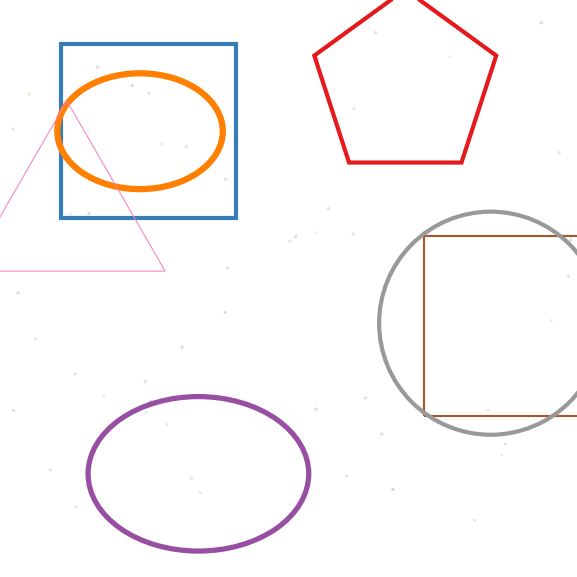[{"shape": "pentagon", "thickness": 2, "radius": 0.83, "center": [0.702, 0.852]}, {"shape": "square", "thickness": 2, "radius": 0.76, "center": [0.258, 0.772]}, {"shape": "oval", "thickness": 2.5, "radius": 0.96, "center": [0.344, 0.179]}, {"shape": "oval", "thickness": 3, "radius": 0.72, "center": [0.243, 0.772]}, {"shape": "square", "thickness": 1, "radius": 0.78, "center": [0.891, 0.434]}, {"shape": "triangle", "thickness": 0.5, "radius": 0.98, "center": [0.116, 0.628]}, {"shape": "circle", "thickness": 2, "radius": 0.97, "center": [0.85, 0.439]}]